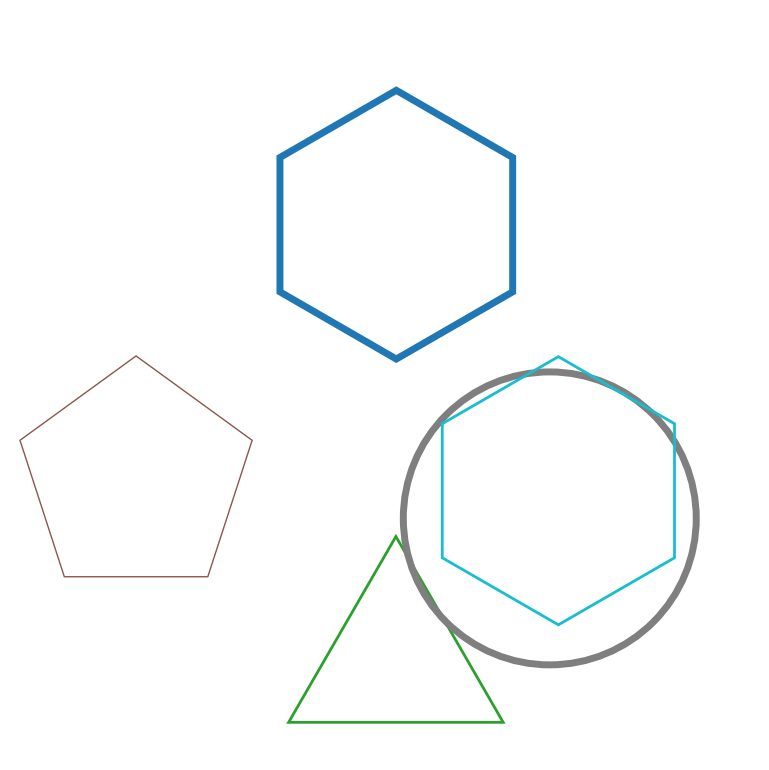[{"shape": "hexagon", "thickness": 2.5, "radius": 0.87, "center": [0.515, 0.708]}, {"shape": "triangle", "thickness": 1, "radius": 0.8, "center": [0.514, 0.142]}, {"shape": "pentagon", "thickness": 0.5, "radius": 0.79, "center": [0.177, 0.379]}, {"shape": "circle", "thickness": 2.5, "radius": 0.95, "center": [0.714, 0.327]}, {"shape": "hexagon", "thickness": 1, "radius": 0.87, "center": [0.725, 0.363]}]